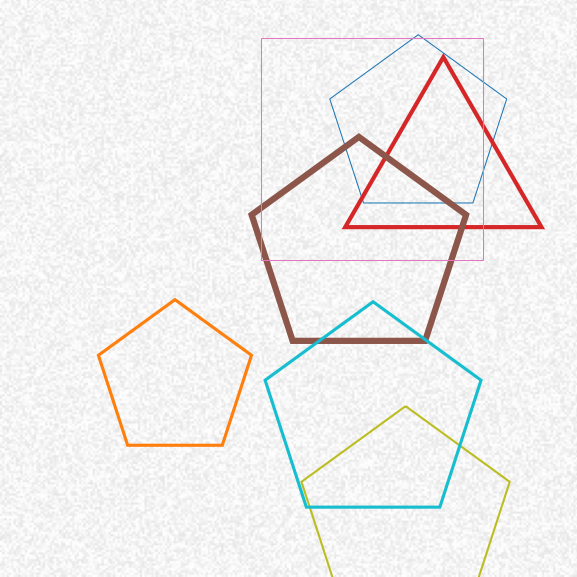[{"shape": "pentagon", "thickness": 0.5, "radius": 0.81, "center": [0.724, 0.778]}, {"shape": "pentagon", "thickness": 1.5, "radius": 0.7, "center": [0.303, 0.341]}, {"shape": "triangle", "thickness": 2, "radius": 0.98, "center": [0.768, 0.704]}, {"shape": "pentagon", "thickness": 3, "radius": 0.98, "center": [0.621, 0.567]}, {"shape": "square", "thickness": 0.5, "radius": 0.96, "center": [0.645, 0.742]}, {"shape": "pentagon", "thickness": 1, "radius": 0.95, "center": [0.702, 0.106]}, {"shape": "pentagon", "thickness": 1.5, "radius": 0.98, "center": [0.646, 0.28]}]